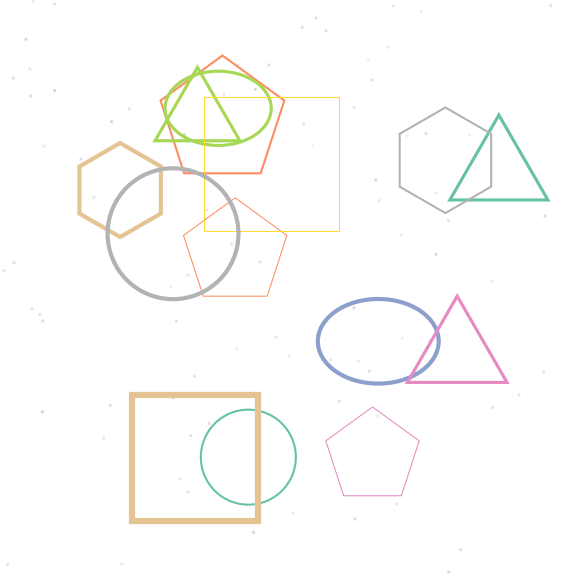[{"shape": "triangle", "thickness": 1.5, "radius": 0.49, "center": [0.864, 0.702]}, {"shape": "circle", "thickness": 1, "radius": 0.41, "center": [0.43, 0.208]}, {"shape": "pentagon", "thickness": 0.5, "radius": 0.47, "center": [0.407, 0.562]}, {"shape": "pentagon", "thickness": 1, "radius": 0.56, "center": [0.385, 0.79]}, {"shape": "oval", "thickness": 2, "radius": 0.52, "center": [0.655, 0.408]}, {"shape": "triangle", "thickness": 1.5, "radius": 0.5, "center": [0.792, 0.387]}, {"shape": "pentagon", "thickness": 0.5, "radius": 0.43, "center": [0.645, 0.209]}, {"shape": "oval", "thickness": 1.5, "radius": 0.46, "center": [0.378, 0.812]}, {"shape": "triangle", "thickness": 1.5, "radius": 0.42, "center": [0.342, 0.798]}, {"shape": "square", "thickness": 0.5, "radius": 0.58, "center": [0.47, 0.715]}, {"shape": "hexagon", "thickness": 2, "radius": 0.41, "center": [0.208, 0.67]}, {"shape": "square", "thickness": 3, "radius": 0.54, "center": [0.338, 0.206]}, {"shape": "hexagon", "thickness": 1, "radius": 0.46, "center": [0.771, 0.722]}, {"shape": "circle", "thickness": 2, "radius": 0.57, "center": [0.3, 0.594]}]